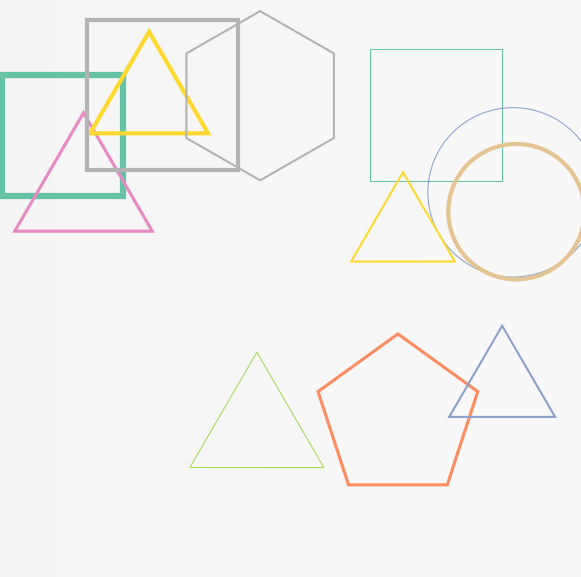[{"shape": "square", "thickness": 0.5, "radius": 0.57, "center": [0.75, 0.8]}, {"shape": "square", "thickness": 3, "radius": 0.52, "center": [0.108, 0.765]}, {"shape": "pentagon", "thickness": 1.5, "radius": 0.72, "center": [0.685, 0.276]}, {"shape": "triangle", "thickness": 1, "radius": 0.53, "center": [0.864, 0.33]}, {"shape": "circle", "thickness": 0.5, "radius": 0.73, "center": [0.883, 0.666]}, {"shape": "triangle", "thickness": 1.5, "radius": 0.68, "center": [0.144, 0.667]}, {"shape": "triangle", "thickness": 0.5, "radius": 0.67, "center": [0.442, 0.256]}, {"shape": "triangle", "thickness": 2, "radius": 0.59, "center": [0.256, 0.827]}, {"shape": "triangle", "thickness": 1, "radius": 0.51, "center": [0.693, 0.598]}, {"shape": "circle", "thickness": 2, "radius": 0.59, "center": [0.888, 0.633]}, {"shape": "square", "thickness": 2, "radius": 0.65, "center": [0.28, 0.834]}, {"shape": "hexagon", "thickness": 1, "radius": 0.73, "center": [0.448, 0.833]}]